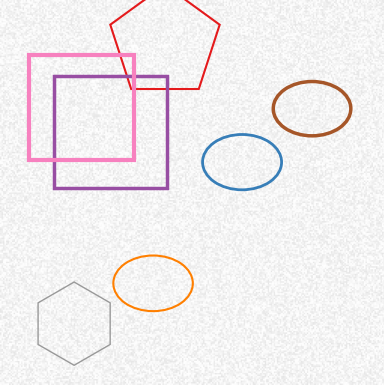[{"shape": "pentagon", "thickness": 1.5, "radius": 0.75, "center": [0.429, 0.89]}, {"shape": "oval", "thickness": 2, "radius": 0.51, "center": [0.629, 0.579]}, {"shape": "square", "thickness": 2.5, "radius": 0.73, "center": [0.287, 0.657]}, {"shape": "oval", "thickness": 1.5, "radius": 0.52, "center": [0.398, 0.264]}, {"shape": "oval", "thickness": 2.5, "radius": 0.5, "center": [0.811, 0.718]}, {"shape": "square", "thickness": 3, "radius": 0.68, "center": [0.213, 0.72]}, {"shape": "hexagon", "thickness": 1, "radius": 0.54, "center": [0.193, 0.159]}]